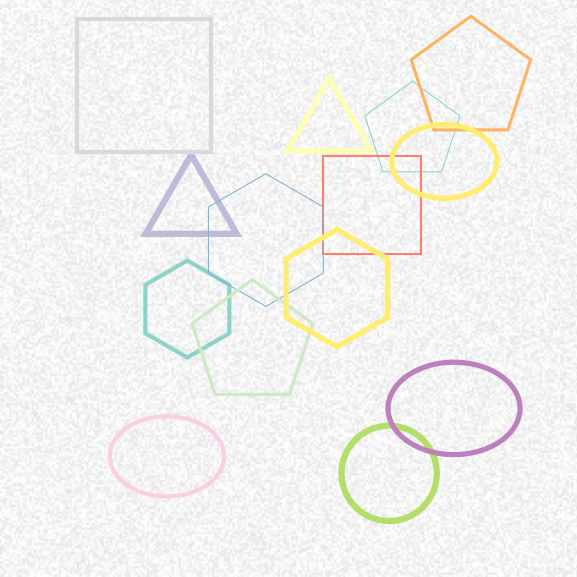[{"shape": "hexagon", "thickness": 2, "radius": 0.42, "center": [0.324, 0.464]}, {"shape": "pentagon", "thickness": 0.5, "radius": 0.43, "center": [0.714, 0.772]}, {"shape": "triangle", "thickness": 2.5, "radius": 0.42, "center": [0.57, 0.78]}, {"shape": "triangle", "thickness": 3, "radius": 0.46, "center": [0.331, 0.64]}, {"shape": "square", "thickness": 1, "radius": 0.42, "center": [0.644, 0.644]}, {"shape": "hexagon", "thickness": 0.5, "radius": 0.57, "center": [0.46, 0.583]}, {"shape": "pentagon", "thickness": 1.5, "radius": 0.54, "center": [0.815, 0.862]}, {"shape": "circle", "thickness": 3, "radius": 0.41, "center": [0.674, 0.179]}, {"shape": "oval", "thickness": 2, "radius": 0.5, "center": [0.289, 0.209]}, {"shape": "square", "thickness": 2, "radius": 0.58, "center": [0.25, 0.851]}, {"shape": "oval", "thickness": 2.5, "radius": 0.57, "center": [0.786, 0.292]}, {"shape": "pentagon", "thickness": 1.5, "radius": 0.55, "center": [0.437, 0.405]}, {"shape": "oval", "thickness": 2.5, "radius": 0.46, "center": [0.769, 0.72]}, {"shape": "hexagon", "thickness": 2.5, "radius": 0.51, "center": [0.583, 0.5]}]